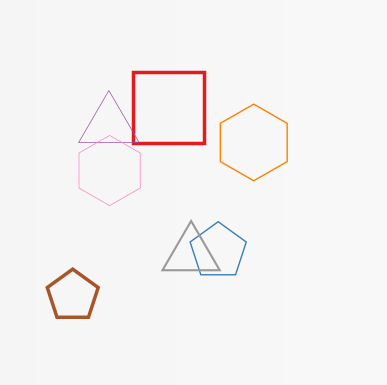[{"shape": "square", "thickness": 2.5, "radius": 0.46, "center": [0.435, 0.721]}, {"shape": "pentagon", "thickness": 1, "radius": 0.38, "center": [0.563, 0.348]}, {"shape": "triangle", "thickness": 0.5, "radius": 0.45, "center": [0.281, 0.675]}, {"shape": "hexagon", "thickness": 1, "radius": 0.5, "center": [0.655, 0.63]}, {"shape": "pentagon", "thickness": 2.5, "radius": 0.35, "center": [0.188, 0.232]}, {"shape": "hexagon", "thickness": 0.5, "radius": 0.46, "center": [0.283, 0.557]}, {"shape": "triangle", "thickness": 1.5, "radius": 0.43, "center": [0.493, 0.341]}]